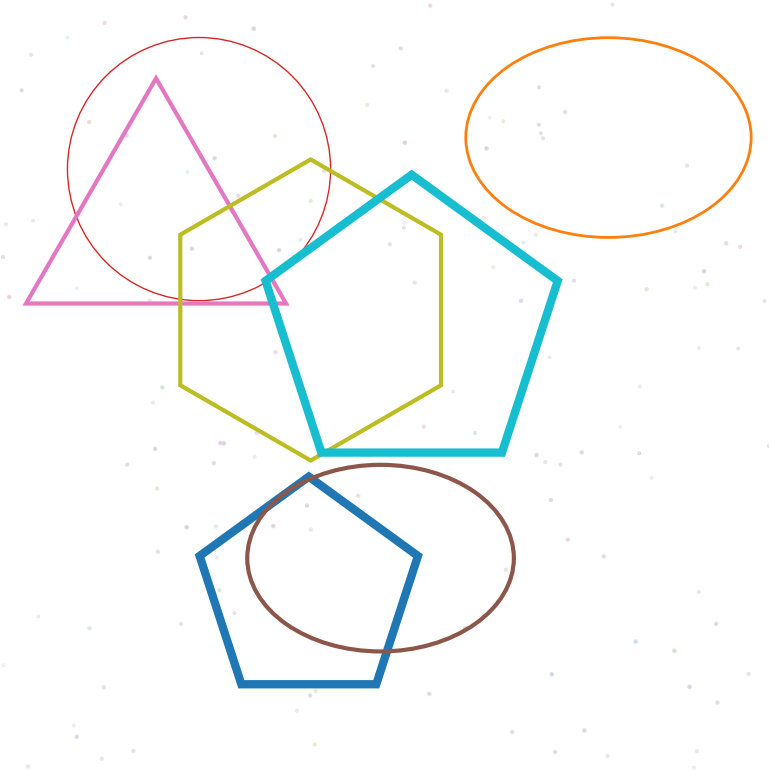[{"shape": "pentagon", "thickness": 3, "radius": 0.75, "center": [0.401, 0.232]}, {"shape": "oval", "thickness": 1, "radius": 0.93, "center": [0.79, 0.821]}, {"shape": "circle", "thickness": 0.5, "radius": 0.85, "center": [0.258, 0.78]}, {"shape": "oval", "thickness": 1.5, "radius": 0.87, "center": [0.494, 0.275]}, {"shape": "triangle", "thickness": 1.5, "radius": 0.97, "center": [0.203, 0.703]}, {"shape": "hexagon", "thickness": 1.5, "radius": 0.98, "center": [0.403, 0.597]}, {"shape": "pentagon", "thickness": 3, "radius": 1.0, "center": [0.535, 0.574]}]